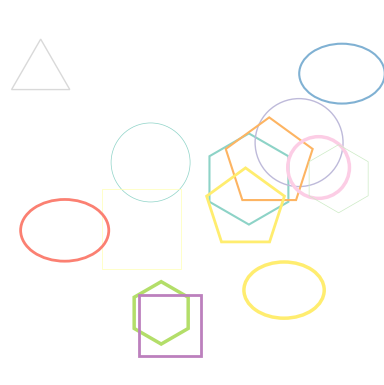[{"shape": "circle", "thickness": 0.5, "radius": 0.51, "center": [0.391, 0.578]}, {"shape": "hexagon", "thickness": 1.5, "radius": 0.59, "center": [0.647, 0.535]}, {"shape": "square", "thickness": 0.5, "radius": 0.51, "center": [0.367, 0.405]}, {"shape": "circle", "thickness": 1, "radius": 0.57, "center": [0.777, 0.63]}, {"shape": "oval", "thickness": 2, "radius": 0.57, "center": [0.168, 0.402]}, {"shape": "oval", "thickness": 1.5, "radius": 0.56, "center": [0.888, 0.809]}, {"shape": "pentagon", "thickness": 1.5, "radius": 0.59, "center": [0.699, 0.576]}, {"shape": "hexagon", "thickness": 2.5, "radius": 0.41, "center": [0.419, 0.187]}, {"shape": "circle", "thickness": 2.5, "radius": 0.4, "center": [0.828, 0.565]}, {"shape": "triangle", "thickness": 1, "radius": 0.44, "center": [0.106, 0.811]}, {"shape": "square", "thickness": 2, "radius": 0.4, "center": [0.442, 0.155]}, {"shape": "hexagon", "thickness": 0.5, "radius": 0.44, "center": [0.88, 0.536]}, {"shape": "oval", "thickness": 2.5, "radius": 0.52, "center": [0.738, 0.247]}, {"shape": "pentagon", "thickness": 2, "radius": 0.53, "center": [0.638, 0.458]}]